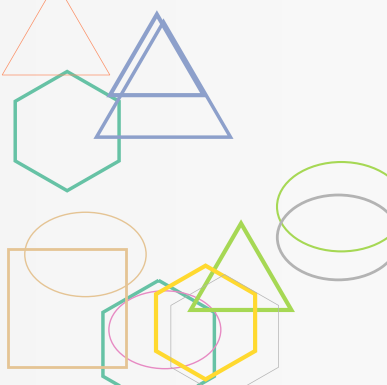[{"shape": "hexagon", "thickness": 2.5, "radius": 0.77, "center": [0.173, 0.659]}, {"shape": "hexagon", "thickness": 2.5, "radius": 0.83, "center": [0.409, 0.106]}, {"shape": "triangle", "thickness": 0.5, "radius": 0.8, "center": [0.145, 0.885]}, {"shape": "triangle", "thickness": 3, "radius": 0.7, "center": [0.405, 0.823]}, {"shape": "triangle", "thickness": 2.5, "radius": 1.0, "center": [0.422, 0.744]}, {"shape": "oval", "thickness": 1, "radius": 0.72, "center": [0.425, 0.143]}, {"shape": "triangle", "thickness": 3, "radius": 0.75, "center": [0.622, 0.27]}, {"shape": "oval", "thickness": 1.5, "radius": 0.83, "center": [0.881, 0.463]}, {"shape": "hexagon", "thickness": 3, "radius": 0.74, "center": [0.53, 0.162]}, {"shape": "oval", "thickness": 1, "radius": 0.78, "center": [0.22, 0.339]}, {"shape": "square", "thickness": 2, "radius": 0.76, "center": [0.174, 0.2]}, {"shape": "hexagon", "thickness": 0.5, "radius": 0.8, "center": [0.58, 0.126]}, {"shape": "oval", "thickness": 2, "radius": 0.79, "center": [0.873, 0.383]}]